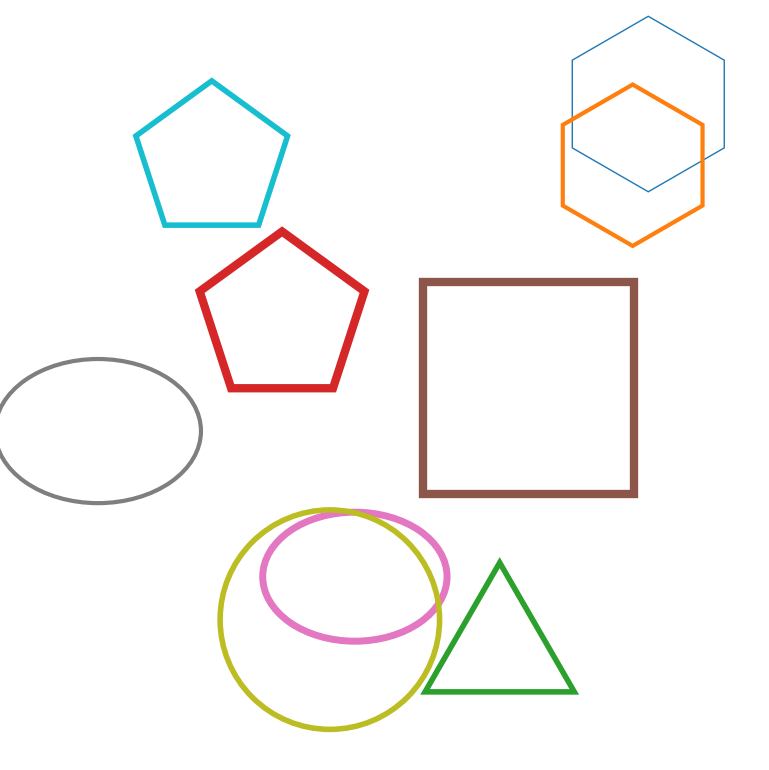[{"shape": "hexagon", "thickness": 0.5, "radius": 0.57, "center": [0.842, 0.865]}, {"shape": "hexagon", "thickness": 1.5, "radius": 0.52, "center": [0.822, 0.785]}, {"shape": "triangle", "thickness": 2, "radius": 0.56, "center": [0.649, 0.157]}, {"shape": "pentagon", "thickness": 3, "radius": 0.56, "center": [0.366, 0.587]}, {"shape": "square", "thickness": 3, "radius": 0.69, "center": [0.687, 0.496]}, {"shape": "oval", "thickness": 2.5, "radius": 0.6, "center": [0.461, 0.251]}, {"shape": "oval", "thickness": 1.5, "radius": 0.67, "center": [0.127, 0.44]}, {"shape": "circle", "thickness": 2, "radius": 0.71, "center": [0.428, 0.195]}, {"shape": "pentagon", "thickness": 2, "radius": 0.52, "center": [0.275, 0.791]}]